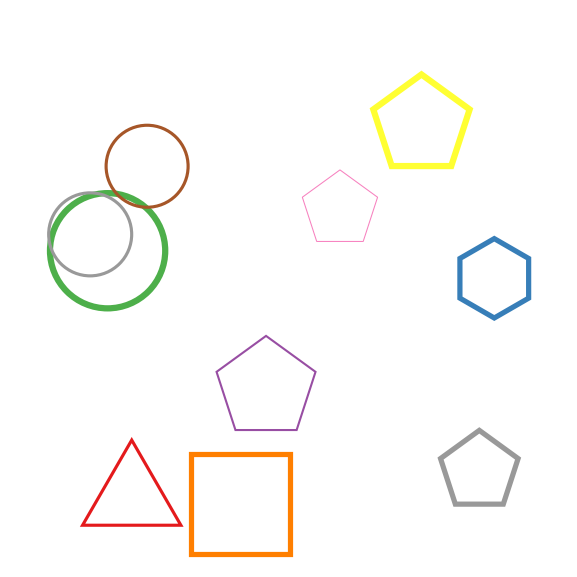[{"shape": "triangle", "thickness": 1.5, "radius": 0.49, "center": [0.228, 0.139]}, {"shape": "hexagon", "thickness": 2.5, "radius": 0.34, "center": [0.856, 0.517]}, {"shape": "circle", "thickness": 3, "radius": 0.5, "center": [0.186, 0.565]}, {"shape": "pentagon", "thickness": 1, "radius": 0.45, "center": [0.461, 0.327]}, {"shape": "square", "thickness": 2.5, "radius": 0.43, "center": [0.417, 0.127]}, {"shape": "pentagon", "thickness": 3, "radius": 0.44, "center": [0.73, 0.783]}, {"shape": "circle", "thickness": 1.5, "radius": 0.35, "center": [0.255, 0.711]}, {"shape": "pentagon", "thickness": 0.5, "radius": 0.34, "center": [0.589, 0.636]}, {"shape": "circle", "thickness": 1.5, "radius": 0.36, "center": [0.156, 0.593]}, {"shape": "pentagon", "thickness": 2.5, "radius": 0.35, "center": [0.83, 0.183]}]